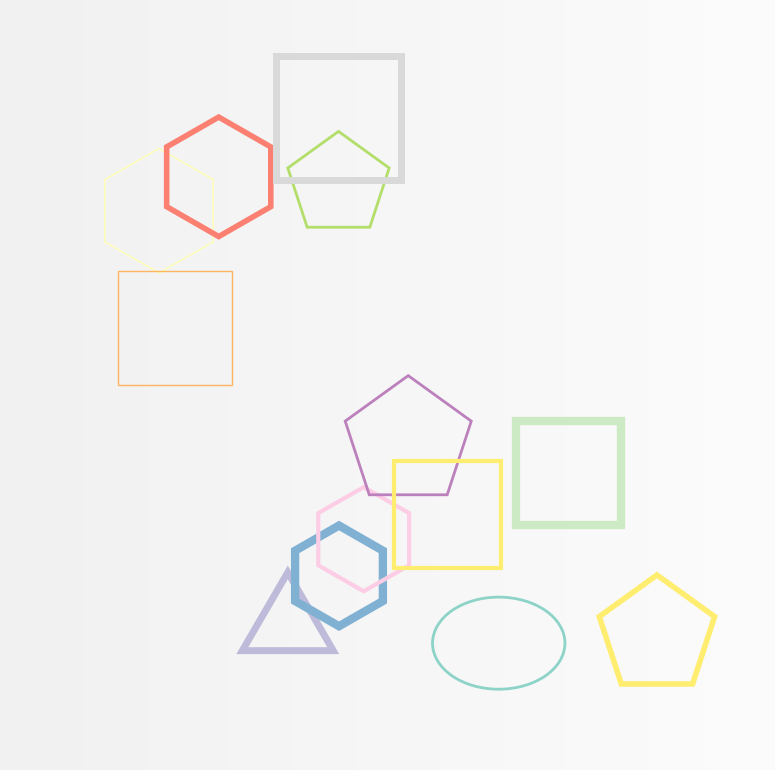[{"shape": "oval", "thickness": 1, "radius": 0.43, "center": [0.644, 0.165]}, {"shape": "hexagon", "thickness": 0.5, "radius": 0.4, "center": [0.205, 0.726]}, {"shape": "triangle", "thickness": 2.5, "radius": 0.34, "center": [0.371, 0.189]}, {"shape": "hexagon", "thickness": 2, "radius": 0.39, "center": [0.282, 0.77]}, {"shape": "hexagon", "thickness": 3, "radius": 0.33, "center": [0.437, 0.252]}, {"shape": "square", "thickness": 0.5, "radius": 0.37, "center": [0.226, 0.574]}, {"shape": "pentagon", "thickness": 1, "radius": 0.34, "center": [0.437, 0.761]}, {"shape": "hexagon", "thickness": 1.5, "radius": 0.34, "center": [0.469, 0.3]}, {"shape": "square", "thickness": 2.5, "radius": 0.4, "center": [0.437, 0.847]}, {"shape": "pentagon", "thickness": 1, "radius": 0.43, "center": [0.527, 0.427]}, {"shape": "square", "thickness": 3, "radius": 0.34, "center": [0.734, 0.386]}, {"shape": "square", "thickness": 1.5, "radius": 0.35, "center": [0.577, 0.331]}, {"shape": "pentagon", "thickness": 2, "radius": 0.39, "center": [0.848, 0.175]}]